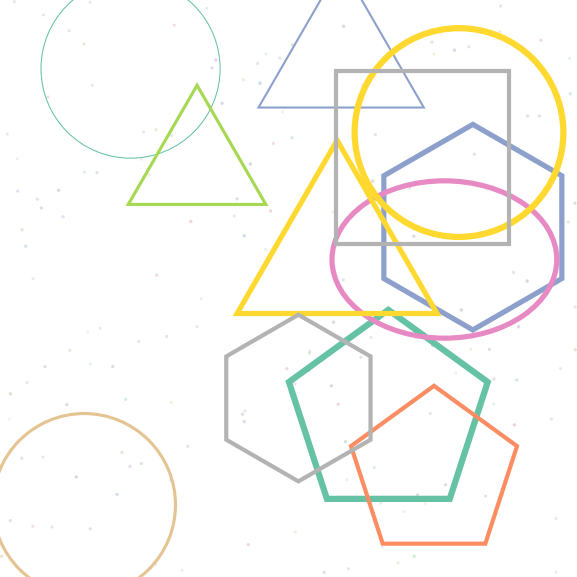[{"shape": "pentagon", "thickness": 3, "radius": 0.9, "center": [0.672, 0.282]}, {"shape": "circle", "thickness": 0.5, "radius": 0.78, "center": [0.226, 0.88]}, {"shape": "pentagon", "thickness": 2, "radius": 0.76, "center": [0.752, 0.18]}, {"shape": "triangle", "thickness": 1, "radius": 0.83, "center": [0.591, 0.896]}, {"shape": "hexagon", "thickness": 2.5, "radius": 0.89, "center": [0.819, 0.606]}, {"shape": "oval", "thickness": 2.5, "radius": 0.97, "center": [0.77, 0.55]}, {"shape": "triangle", "thickness": 1.5, "radius": 0.69, "center": [0.341, 0.714]}, {"shape": "triangle", "thickness": 2.5, "radius": 1.0, "center": [0.584, 0.556]}, {"shape": "circle", "thickness": 3, "radius": 0.9, "center": [0.795, 0.77]}, {"shape": "circle", "thickness": 1.5, "radius": 0.79, "center": [0.146, 0.125]}, {"shape": "hexagon", "thickness": 2, "radius": 0.72, "center": [0.517, 0.31]}, {"shape": "square", "thickness": 2, "radius": 0.75, "center": [0.732, 0.727]}]